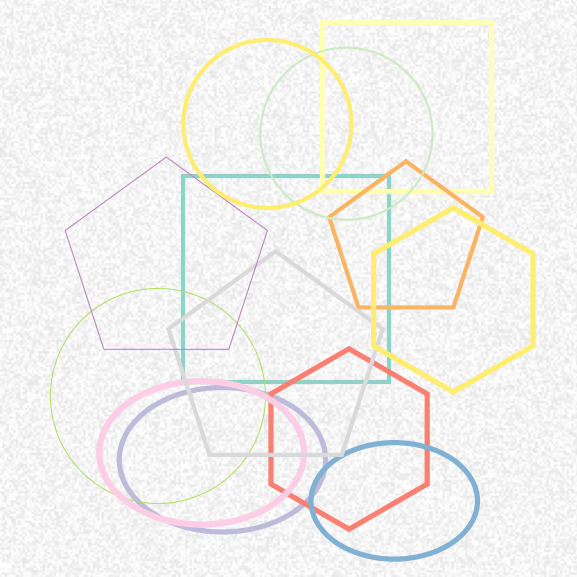[{"shape": "square", "thickness": 2, "radius": 0.89, "center": [0.495, 0.516]}, {"shape": "square", "thickness": 2.5, "radius": 0.73, "center": [0.704, 0.815]}, {"shape": "oval", "thickness": 2.5, "radius": 0.89, "center": [0.385, 0.203]}, {"shape": "hexagon", "thickness": 2.5, "radius": 0.78, "center": [0.604, 0.239]}, {"shape": "oval", "thickness": 2.5, "radius": 0.72, "center": [0.683, 0.132]}, {"shape": "pentagon", "thickness": 2, "radius": 0.7, "center": [0.703, 0.58]}, {"shape": "circle", "thickness": 0.5, "radius": 0.93, "center": [0.273, 0.313]}, {"shape": "oval", "thickness": 3, "radius": 0.89, "center": [0.349, 0.215]}, {"shape": "pentagon", "thickness": 2, "radius": 0.97, "center": [0.477, 0.369]}, {"shape": "pentagon", "thickness": 0.5, "radius": 0.92, "center": [0.288, 0.543]}, {"shape": "circle", "thickness": 1, "radius": 0.75, "center": [0.6, 0.768]}, {"shape": "circle", "thickness": 2, "radius": 0.73, "center": [0.463, 0.784]}, {"shape": "hexagon", "thickness": 2.5, "radius": 0.8, "center": [0.785, 0.48]}]